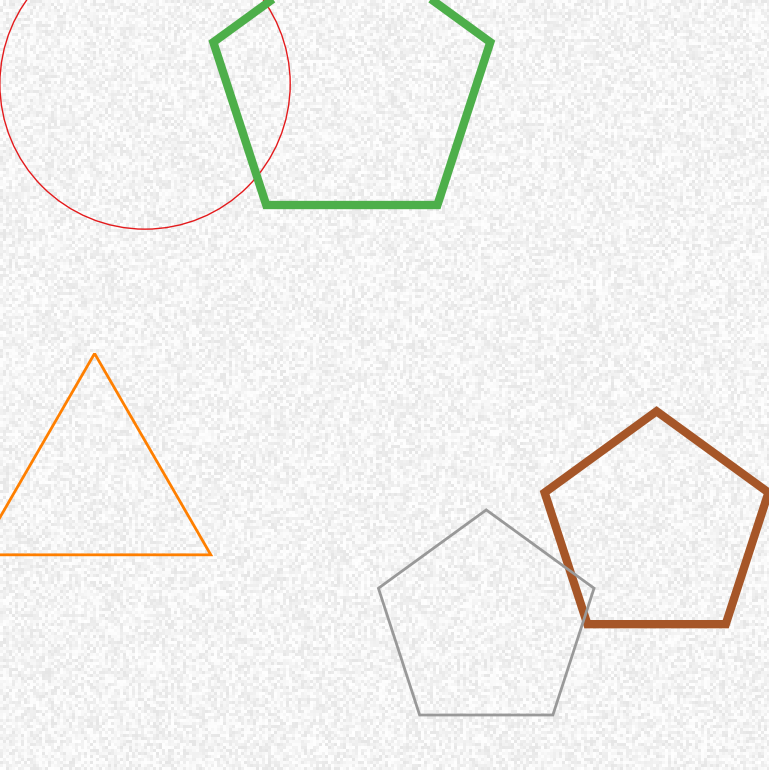[{"shape": "circle", "thickness": 0.5, "radius": 0.94, "center": [0.188, 0.891]}, {"shape": "pentagon", "thickness": 3, "radius": 0.95, "center": [0.457, 0.887]}, {"shape": "triangle", "thickness": 1, "radius": 0.87, "center": [0.123, 0.367]}, {"shape": "pentagon", "thickness": 3, "radius": 0.76, "center": [0.853, 0.313]}, {"shape": "pentagon", "thickness": 1, "radius": 0.74, "center": [0.631, 0.191]}]